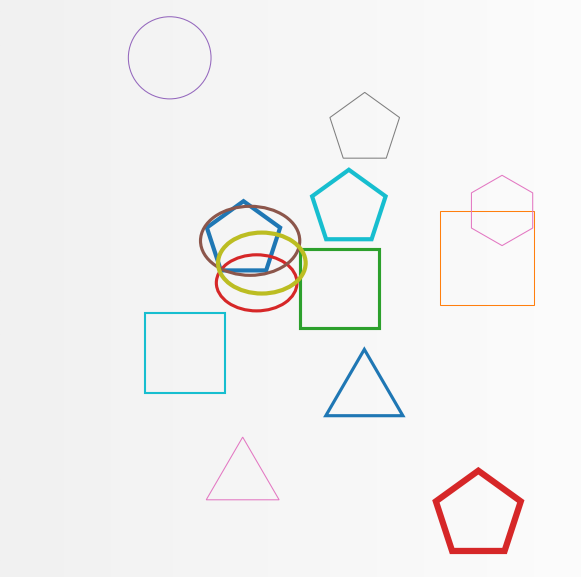[{"shape": "triangle", "thickness": 1.5, "radius": 0.38, "center": [0.627, 0.318]}, {"shape": "pentagon", "thickness": 2, "radius": 0.33, "center": [0.419, 0.584]}, {"shape": "square", "thickness": 0.5, "radius": 0.4, "center": [0.838, 0.553]}, {"shape": "square", "thickness": 1.5, "radius": 0.34, "center": [0.584, 0.5]}, {"shape": "pentagon", "thickness": 3, "radius": 0.38, "center": [0.823, 0.107]}, {"shape": "oval", "thickness": 1.5, "radius": 0.35, "center": [0.442, 0.509]}, {"shape": "circle", "thickness": 0.5, "radius": 0.36, "center": [0.292, 0.899]}, {"shape": "oval", "thickness": 1.5, "radius": 0.43, "center": [0.43, 0.582]}, {"shape": "hexagon", "thickness": 0.5, "radius": 0.3, "center": [0.864, 0.635]}, {"shape": "triangle", "thickness": 0.5, "radius": 0.36, "center": [0.418, 0.17]}, {"shape": "pentagon", "thickness": 0.5, "radius": 0.31, "center": [0.627, 0.776]}, {"shape": "oval", "thickness": 2, "radius": 0.38, "center": [0.45, 0.544]}, {"shape": "pentagon", "thickness": 2, "radius": 0.33, "center": [0.6, 0.639]}, {"shape": "square", "thickness": 1, "radius": 0.35, "center": [0.318, 0.388]}]